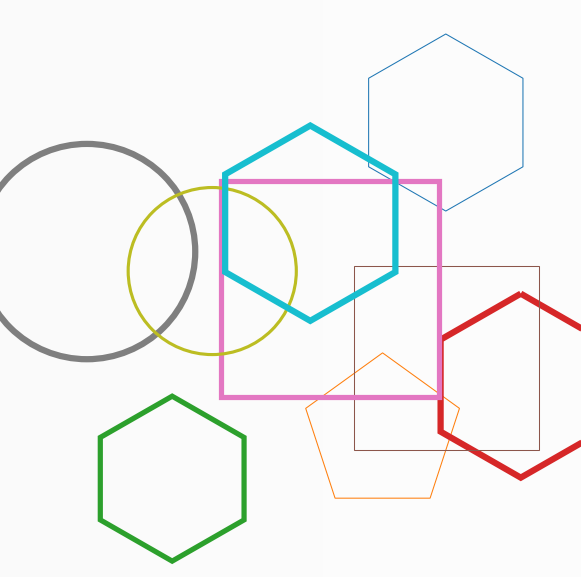[{"shape": "hexagon", "thickness": 0.5, "radius": 0.77, "center": [0.767, 0.787]}, {"shape": "pentagon", "thickness": 0.5, "radius": 0.7, "center": [0.658, 0.249]}, {"shape": "hexagon", "thickness": 2.5, "radius": 0.71, "center": [0.296, 0.17]}, {"shape": "hexagon", "thickness": 3, "radius": 0.8, "center": [0.896, 0.331]}, {"shape": "square", "thickness": 0.5, "radius": 0.8, "center": [0.768, 0.379]}, {"shape": "square", "thickness": 2.5, "radius": 0.94, "center": [0.568, 0.499]}, {"shape": "circle", "thickness": 3, "radius": 0.93, "center": [0.149, 0.564]}, {"shape": "circle", "thickness": 1.5, "radius": 0.72, "center": [0.365, 0.53]}, {"shape": "hexagon", "thickness": 3, "radius": 0.85, "center": [0.534, 0.613]}]